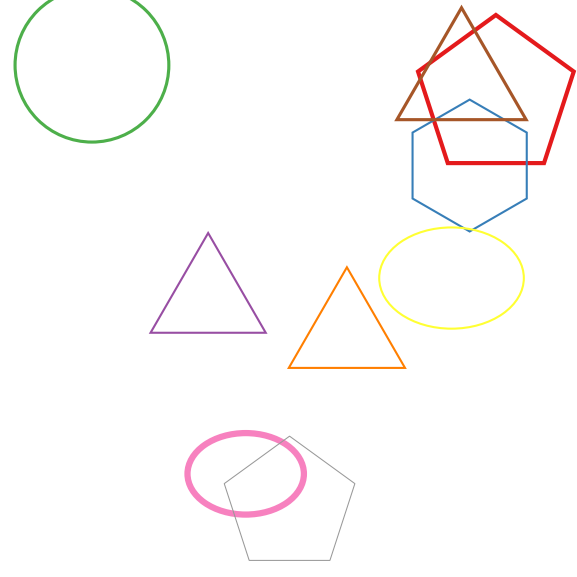[{"shape": "pentagon", "thickness": 2, "radius": 0.71, "center": [0.859, 0.831]}, {"shape": "hexagon", "thickness": 1, "radius": 0.57, "center": [0.813, 0.712]}, {"shape": "circle", "thickness": 1.5, "radius": 0.67, "center": [0.159, 0.886]}, {"shape": "triangle", "thickness": 1, "radius": 0.58, "center": [0.36, 0.481]}, {"shape": "triangle", "thickness": 1, "radius": 0.58, "center": [0.601, 0.42]}, {"shape": "oval", "thickness": 1, "radius": 0.63, "center": [0.782, 0.518]}, {"shape": "triangle", "thickness": 1.5, "radius": 0.65, "center": [0.799, 0.857]}, {"shape": "oval", "thickness": 3, "radius": 0.5, "center": [0.425, 0.179]}, {"shape": "pentagon", "thickness": 0.5, "radius": 0.59, "center": [0.501, 0.125]}]